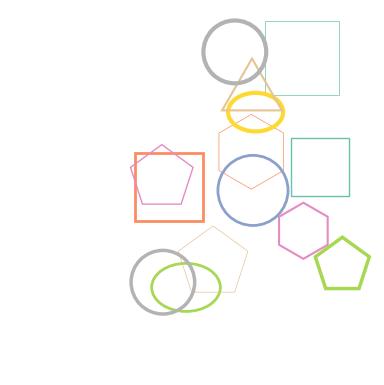[{"shape": "square", "thickness": 0.5, "radius": 0.48, "center": [0.785, 0.848]}, {"shape": "square", "thickness": 1, "radius": 0.38, "center": [0.831, 0.566]}, {"shape": "hexagon", "thickness": 0.5, "radius": 0.49, "center": [0.653, 0.606]}, {"shape": "square", "thickness": 2, "radius": 0.44, "center": [0.439, 0.514]}, {"shape": "circle", "thickness": 2, "radius": 0.46, "center": [0.657, 0.505]}, {"shape": "pentagon", "thickness": 1, "radius": 0.43, "center": [0.42, 0.539]}, {"shape": "hexagon", "thickness": 1.5, "radius": 0.36, "center": [0.788, 0.401]}, {"shape": "oval", "thickness": 2, "radius": 0.45, "center": [0.483, 0.254]}, {"shape": "pentagon", "thickness": 2.5, "radius": 0.37, "center": [0.889, 0.31]}, {"shape": "oval", "thickness": 3, "radius": 0.36, "center": [0.664, 0.709]}, {"shape": "pentagon", "thickness": 0.5, "radius": 0.48, "center": [0.554, 0.318]}, {"shape": "triangle", "thickness": 1.5, "radius": 0.45, "center": [0.655, 0.758]}, {"shape": "circle", "thickness": 3, "radius": 0.41, "center": [0.61, 0.865]}, {"shape": "circle", "thickness": 2.5, "radius": 0.41, "center": [0.423, 0.267]}]